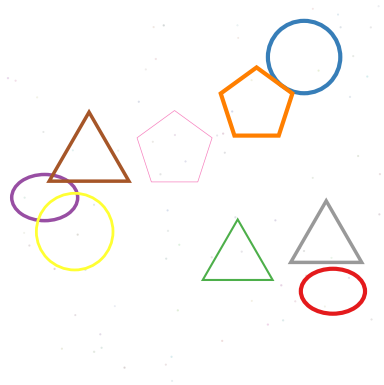[{"shape": "oval", "thickness": 3, "radius": 0.42, "center": [0.865, 0.244]}, {"shape": "circle", "thickness": 3, "radius": 0.47, "center": [0.79, 0.852]}, {"shape": "triangle", "thickness": 1.5, "radius": 0.52, "center": [0.617, 0.325]}, {"shape": "oval", "thickness": 2.5, "radius": 0.43, "center": [0.116, 0.487]}, {"shape": "pentagon", "thickness": 3, "radius": 0.49, "center": [0.666, 0.727]}, {"shape": "circle", "thickness": 2, "radius": 0.5, "center": [0.194, 0.398]}, {"shape": "triangle", "thickness": 2.5, "radius": 0.6, "center": [0.231, 0.589]}, {"shape": "pentagon", "thickness": 0.5, "radius": 0.51, "center": [0.453, 0.61]}, {"shape": "triangle", "thickness": 2.5, "radius": 0.53, "center": [0.847, 0.372]}]